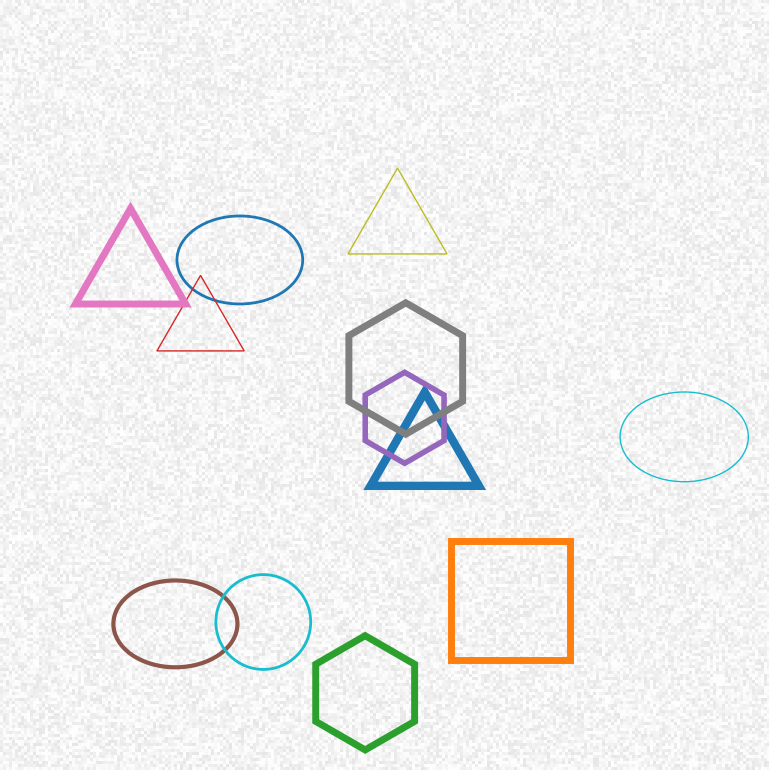[{"shape": "oval", "thickness": 1, "radius": 0.41, "center": [0.311, 0.662]}, {"shape": "triangle", "thickness": 3, "radius": 0.41, "center": [0.552, 0.41]}, {"shape": "square", "thickness": 2.5, "radius": 0.39, "center": [0.662, 0.22]}, {"shape": "hexagon", "thickness": 2.5, "radius": 0.37, "center": [0.474, 0.1]}, {"shape": "triangle", "thickness": 0.5, "radius": 0.33, "center": [0.26, 0.577]}, {"shape": "hexagon", "thickness": 2, "radius": 0.3, "center": [0.525, 0.457]}, {"shape": "oval", "thickness": 1.5, "radius": 0.4, "center": [0.228, 0.19]}, {"shape": "triangle", "thickness": 2.5, "radius": 0.41, "center": [0.17, 0.646]}, {"shape": "hexagon", "thickness": 2.5, "radius": 0.43, "center": [0.527, 0.521]}, {"shape": "triangle", "thickness": 0.5, "radius": 0.37, "center": [0.516, 0.707]}, {"shape": "oval", "thickness": 0.5, "radius": 0.42, "center": [0.889, 0.433]}, {"shape": "circle", "thickness": 1, "radius": 0.31, "center": [0.342, 0.192]}]